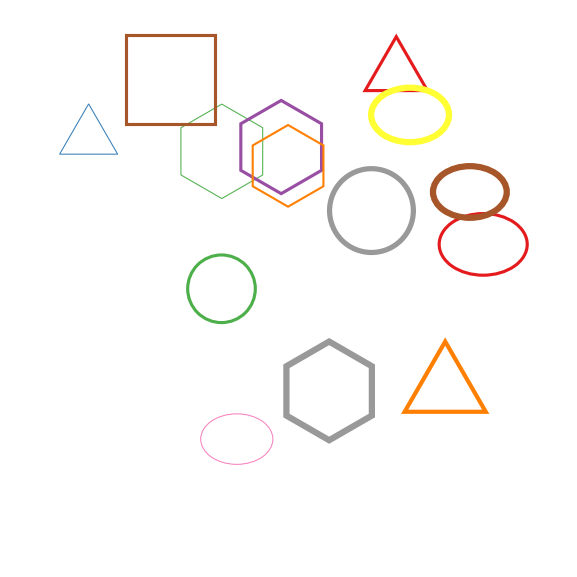[{"shape": "oval", "thickness": 1.5, "radius": 0.38, "center": [0.837, 0.576]}, {"shape": "triangle", "thickness": 1.5, "radius": 0.31, "center": [0.686, 0.873]}, {"shape": "triangle", "thickness": 0.5, "radius": 0.29, "center": [0.153, 0.761]}, {"shape": "hexagon", "thickness": 0.5, "radius": 0.41, "center": [0.384, 0.737]}, {"shape": "circle", "thickness": 1.5, "radius": 0.29, "center": [0.384, 0.499]}, {"shape": "hexagon", "thickness": 1.5, "radius": 0.4, "center": [0.487, 0.745]}, {"shape": "triangle", "thickness": 2, "radius": 0.41, "center": [0.771, 0.327]}, {"shape": "hexagon", "thickness": 1, "radius": 0.35, "center": [0.499, 0.712]}, {"shape": "oval", "thickness": 3, "radius": 0.34, "center": [0.71, 0.8]}, {"shape": "oval", "thickness": 3, "radius": 0.32, "center": [0.814, 0.667]}, {"shape": "square", "thickness": 1.5, "radius": 0.38, "center": [0.295, 0.861]}, {"shape": "oval", "thickness": 0.5, "radius": 0.31, "center": [0.41, 0.239]}, {"shape": "hexagon", "thickness": 3, "radius": 0.43, "center": [0.57, 0.322]}, {"shape": "circle", "thickness": 2.5, "radius": 0.36, "center": [0.643, 0.635]}]